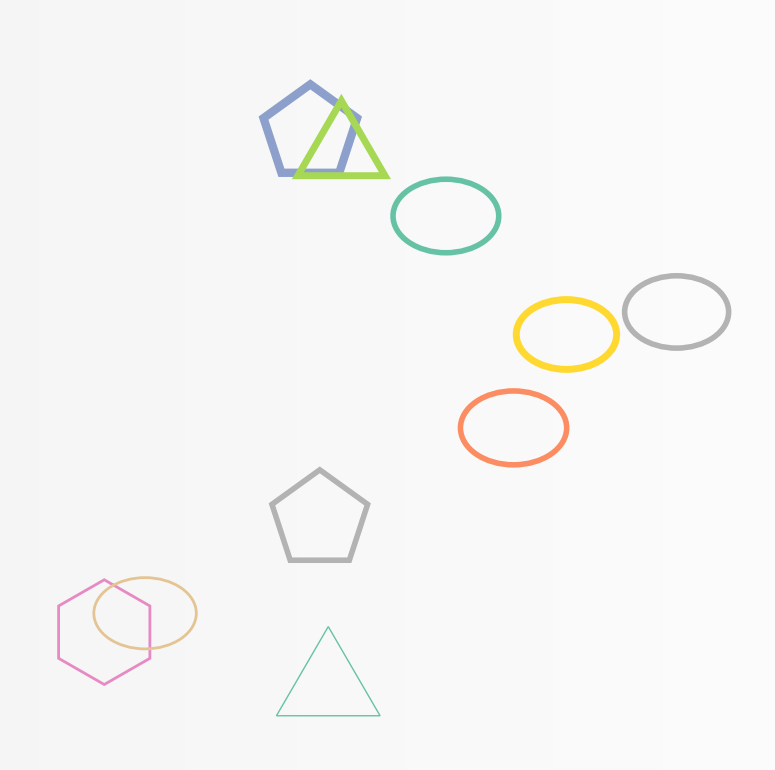[{"shape": "triangle", "thickness": 0.5, "radius": 0.39, "center": [0.424, 0.109]}, {"shape": "oval", "thickness": 2, "radius": 0.34, "center": [0.575, 0.719]}, {"shape": "oval", "thickness": 2, "radius": 0.34, "center": [0.663, 0.444]}, {"shape": "pentagon", "thickness": 3, "radius": 0.32, "center": [0.4, 0.827]}, {"shape": "hexagon", "thickness": 1, "radius": 0.34, "center": [0.135, 0.179]}, {"shape": "triangle", "thickness": 2.5, "radius": 0.32, "center": [0.441, 0.804]}, {"shape": "oval", "thickness": 2.5, "radius": 0.32, "center": [0.731, 0.566]}, {"shape": "oval", "thickness": 1, "radius": 0.33, "center": [0.187, 0.204]}, {"shape": "pentagon", "thickness": 2, "radius": 0.32, "center": [0.413, 0.325]}, {"shape": "oval", "thickness": 2, "radius": 0.34, "center": [0.873, 0.595]}]